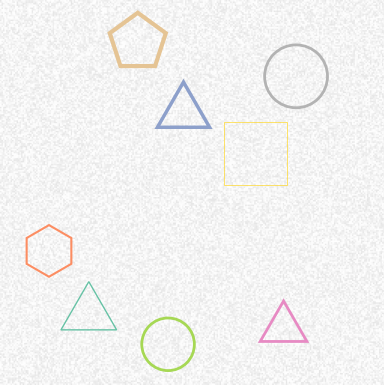[{"shape": "triangle", "thickness": 1, "radius": 0.42, "center": [0.231, 0.185]}, {"shape": "hexagon", "thickness": 1.5, "radius": 0.34, "center": [0.127, 0.348]}, {"shape": "triangle", "thickness": 2.5, "radius": 0.39, "center": [0.477, 0.709]}, {"shape": "triangle", "thickness": 2, "radius": 0.35, "center": [0.737, 0.148]}, {"shape": "circle", "thickness": 2, "radius": 0.34, "center": [0.437, 0.106]}, {"shape": "square", "thickness": 0.5, "radius": 0.41, "center": [0.664, 0.601]}, {"shape": "pentagon", "thickness": 3, "radius": 0.38, "center": [0.358, 0.89]}, {"shape": "circle", "thickness": 2, "radius": 0.41, "center": [0.769, 0.802]}]